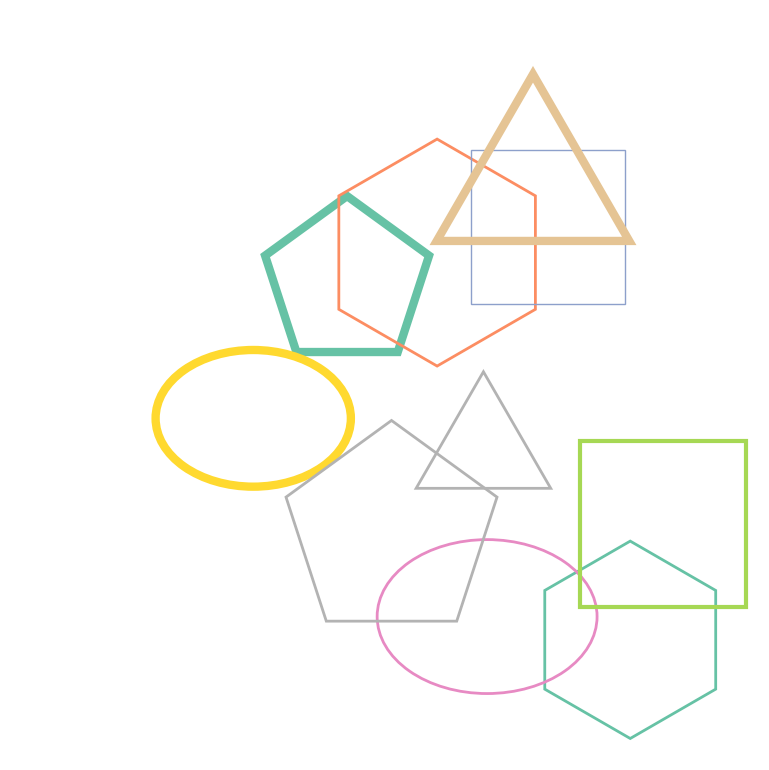[{"shape": "hexagon", "thickness": 1, "radius": 0.64, "center": [0.818, 0.169]}, {"shape": "pentagon", "thickness": 3, "radius": 0.56, "center": [0.451, 0.633]}, {"shape": "hexagon", "thickness": 1, "radius": 0.74, "center": [0.568, 0.672]}, {"shape": "square", "thickness": 0.5, "radius": 0.5, "center": [0.712, 0.705]}, {"shape": "oval", "thickness": 1, "radius": 0.71, "center": [0.633, 0.199]}, {"shape": "square", "thickness": 1.5, "radius": 0.54, "center": [0.861, 0.319]}, {"shape": "oval", "thickness": 3, "radius": 0.63, "center": [0.329, 0.457]}, {"shape": "triangle", "thickness": 3, "radius": 0.72, "center": [0.692, 0.759]}, {"shape": "pentagon", "thickness": 1, "radius": 0.72, "center": [0.508, 0.31]}, {"shape": "triangle", "thickness": 1, "radius": 0.5, "center": [0.628, 0.416]}]